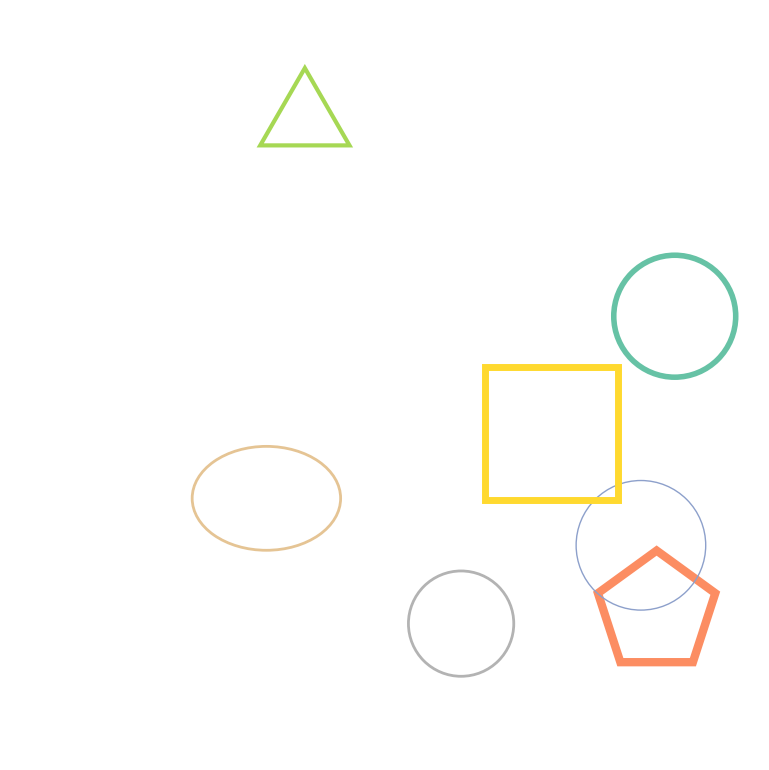[{"shape": "circle", "thickness": 2, "radius": 0.4, "center": [0.876, 0.589]}, {"shape": "pentagon", "thickness": 3, "radius": 0.4, "center": [0.853, 0.205]}, {"shape": "circle", "thickness": 0.5, "radius": 0.42, "center": [0.832, 0.292]}, {"shape": "triangle", "thickness": 1.5, "radius": 0.33, "center": [0.396, 0.845]}, {"shape": "square", "thickness": 2.5, "radius": 0.43, "center": [0.717, 0.437]}, {"shape": "oval", "thickness": 1, "radius": 0.48, "center": [0.346, 0.353]}, {"shape": "circle", "thickness": 1, "radius": 0.34, "center": [0.599, 0.19]}]